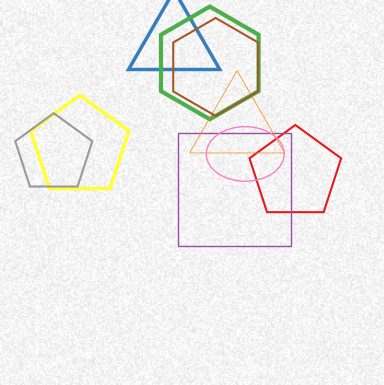[{"shape": "pentagon", "thickness": 1.5, "radius": 0.63, "center": [0.767, 0.55]}, {"shape": "triangle", "thickness": 2.5, "radius": 0.68, "center": [0.452, 0.888]}, {"shape": "hexagon", "thickness": 3, "radius": 0.73, "center": [0.545, 0.837]}, {"shape": "square", "thickness": 1, "radius": 0.73, "center": [0.609, 0.507]}, {"shape": "triangle", "thickness": 0.5, "radius": 0.71, "center": [0.616, 0.674]}, {"shape": "pentagon", "thickness": 2.5, "radius": 0.67, "center": [0.207, 0.619]}, {"shape": "hexagon", "thickness": 1.5, "radius": 0.64, "center": [0.56, 0.826]}, {"shape": "oval", "thickness": 1, "radius": 0.51, "center": [0.637, 0.6]}, {"shape": "pentagon", "thickness": 1.5, "radius": 0.53, "center": [0.14, 0.601]}]